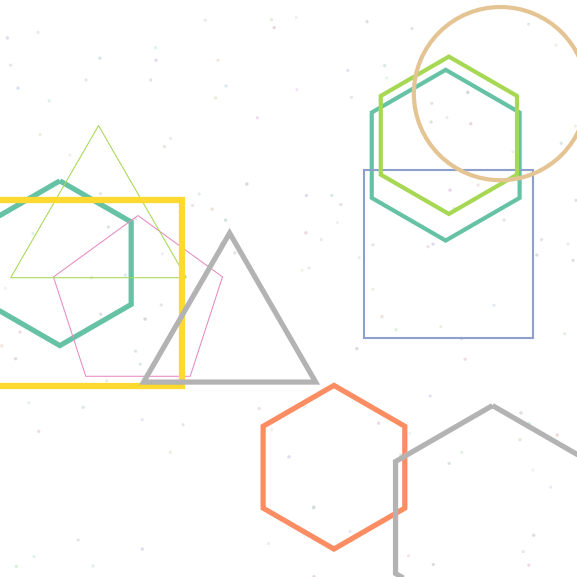[{"shape": "hexagon", "thickness": 2, "radius": 0.74, "center": [0.772, 0.73]}, {"shape": "hexagon", "thickness": 2.5, "radius": 0.71, "center": [0.104, 0.543]}, {"shape": "hexagon", "thickness": 2.5, "radius": 0.71, "center": [0.578, 0.19]}, {"shape": "square", "thickness": 1, "radius": 0.73, "center": [0.777, 0.559]}, {"shape": "pentagon", "thickness": 0.5, "radius": 0.77, "center": [0.239, 0.472]}, {"shape": "hexagon", "thickness": 2, "radius": 0.68, "center": [0.777, 0.765]}, {"shape": "triangle", "thickness": 0.5, "radius": 0.88, "center": [0.171, 0.606]}, {"shape": "square", "thickness": 3, "radius": 0.81, "center": [0.154, 0.492]}, {"shape": "circle", "thickness": 2, "radius": 0.75, "center": [0.867, 0.837]}, {"shape": "triangle", "thickness": 2.5, "radius": 0.86, "center": [0.398, 0.424]}, {"shape": "hexagon", "thickness": 2.5, "radius": 0.97, "center": [0.853, 0.103]}]